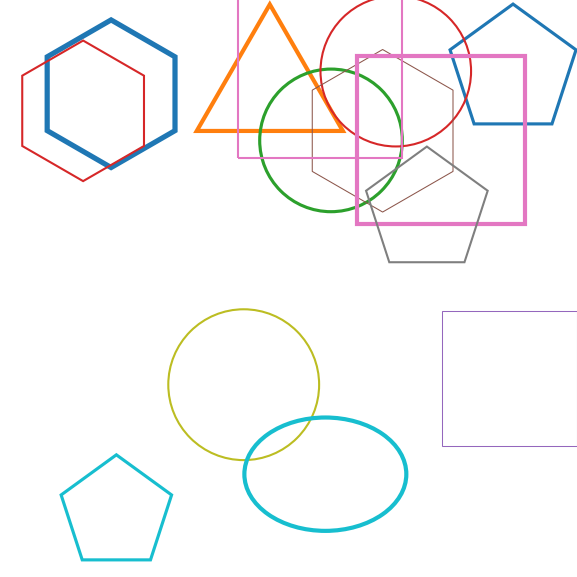[{"shape": "pentagon", "thickness": 1.5, "radius": 0.57, "center": [0.888, 0.877]}, {"shape": "hexagon", "thickness": 2.5, "radius": 0.64, "center": [0.192, 0.837]}, {"shape": "triangle", "thickness": 2, "radius": 0.73, "center": [0.467, 0.845]}, {"shape": "circle", "thickness": 1.5, "radius": 0.62, "center": [0.573, 0.756]}, {"shape": "hexagon", "thickness": 1, "radius": 0.61, "center": [0.144, 0.807]}, {"shape": "circle", "thickness": 1, "radius": 0.65, "center": [0.685, 0.876]}, {"shape": "square", "thickness": 0.5, "radius": 0.58, "center": [0.882, 0.344]}, {"shape": "hexagon", "thickness": 0.5, "radius": 0.7, "center": [0.663, 0.773]}, {"shape": "square", "thickness": 2, "radius": 0.73, "center": [0.764, 0.757]}, {"shape": "square", "thickness": 1, "radius": 0.71, "center": [0.554, 0.868]}, {"shape": "pentagon", "thickness": 1, "radius": 0.55, "center": [0.739, 0.635]}, {"shape": "circle", "thickness": 1, "radius": 0.65, "center": [0.422, 0.333]}, {"shape": "oval", "thickness": 2, "radius": 0.7, "center": [0.563, 0.178]}, {"shape": "pentagon", "thickness": 1.5, "radius": 0.5, "center": [0.201, 0.111]}]